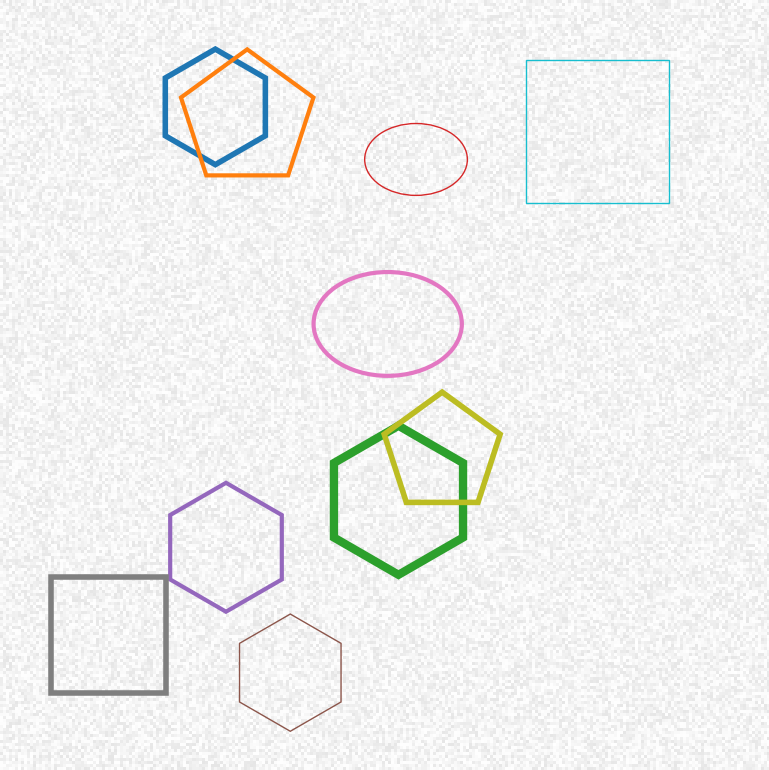[{"shape": "hexagon", "thickness": 2, "radius": 0.38, "center": [0.28, 0.861]}, {"shape": "pentagon", "thickness": 1.5, "radius": 0.45, "center": [0.321, 0.845]}, {"shape": "hexagon", "thickness": 3, "radius": 0.48, "center": [0.518, 0.35]}, {"shape": "oval", "thickness": 0.5, "radius": 0.33, "center": [0.54, 0.793]}, {"shape": "hexagon", "thickness": 1.5, "radius": 0.42, "center": [0.294, 0.289]}, {"shape": "hexagon", "thickness": 0.5, "radius": 0.38, "center": [0.377, 0.126]}, {"shape": "oval", "thickness": 1.5, "radius": 0.48, "center": [0.504, 0.579]}, {"shape": "square", "thickness": 2, "radius": 0.37, "center": [0.14, 0.175]}, {"shape": "pentagon", "thickness": 2, "radius": 0.4, "center": [0.574, 0.412]}, {"shape": "square", "thickness": 0.5, "radius": 0.46, "center": [0.776, 0.829]}]